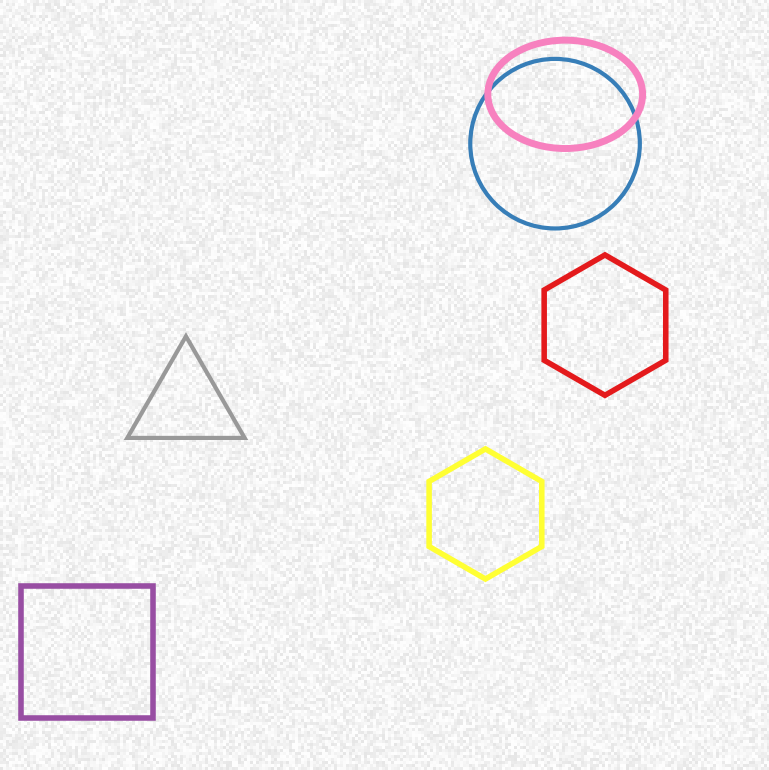[{"shape": "hexagon", "thickness": 2, "radius": 0.46, "center": [0.786, 0.578]}, {"shape": "circle", "thickness": 1.5, "radius": 0.55, "center": [0.721, 0.813]}, {"shape": "square", "thickness": 2, "radius": 0.43, "center": [0.113, 0.153]}, {"shape": "hexagon", "thickness": 2, "radius": 0.42, "center": [0.63, 0.333]}, {"shape": "oval", "thickness": 2.5, "radius": 0.5, "center": [0.734, 0.877]}, {"shape": "triangle", "thickness": 1.5, "radius": 0.44, "center": [0.242, 0.475]}]